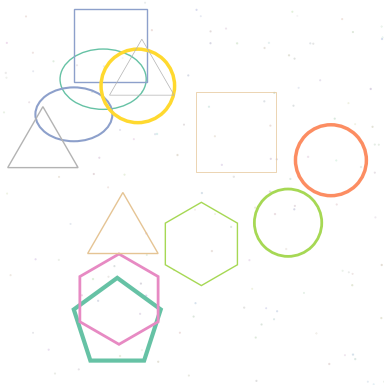[{"shape": "oval", "thickness": 1, "radius": 0.56, "center": [0.268, 0.794]}, {"shape": "pentagon", "thickness": 3, "radius": 0.59, "center": [0.305, 0.159]}, {"shape": "circle", "thickness": 2.5, "radius": 0.46, "center": [0.86, 0.584]}, {"shape": "oval", "thickness": 1.5, "radius": 0.5, "center": [0.192, 0.703]}, {"shape": "square", "thickness": 1, "radius": 0.47, "center": [0.287, 0.881]}, {"shape": "hexagon", "thickness": 2, "radius": 0.59, "center": [0.309, 0.223]}, {"shape": "hexagon", "thickness": 1, "radius": 0.54, "center": [0.523, 0.366]}, {"shape": "circle", "thickness": 2, "radius": 0.44, "center": [0.748, 0.422]}, {"shape": "circle", "thickness": 2.5, "radius": 0.48, "center": [0.358, 0.777]}, {"shape": "square", "thickness": 0.5, "radius": 0.52, "center": [0.614, 0.658]}, {"shape": "triangle", "thickness": 1, "radius": 0.53, "center": [0.319, 0.394]}, {"shape": "triangle", "thickness": 0.5, "radius": 0.48, "center": [0.368, 0.801]}, {"shape": "triangle", "thickness": 1, "radius": 0.53, "center": [0.111, 0.617]}]